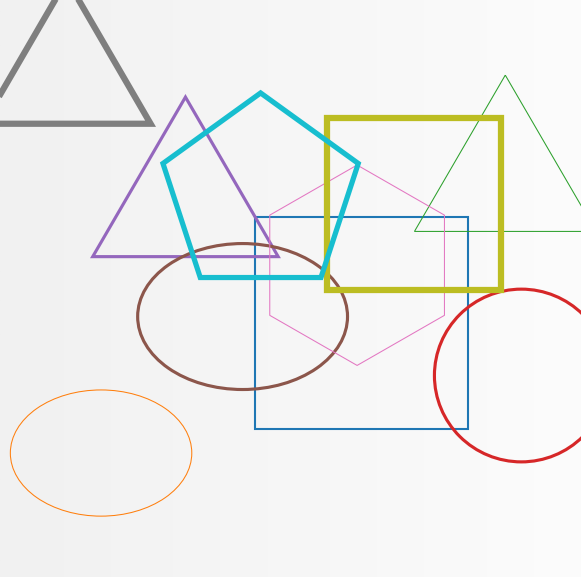[{"shape": "square", "thickness": 1, "radius": 0.92, "center": [0.621, 0.44]}, {"shape": "oval", "thickness": 0.5, "radius": 0.78, "center": [0.174, 0.215]}, {"shape": "triangle", "thickness": 0.5, "radius": 0.9, "center": [0.869, 0.689]}, {"shape": "circle", "thickness": 1.5, "radius": 0.75, "center": [0.897, 0.349]}, {"shape": "triangle", "thickness": 1.5, "radius": 0.92, "center": [0.319, 0.647]}, {"shape": "oval", "thickness": 1.5, "radius": 0.9, "center": [0.417, 0.451]}, {"shape": "hexagon", "thickness": 0.5, "radius": 0.87, "center": [0.614, 0.54]}, {"shape": "triangle", "thickness": 3, "radius": 0.83, "center": [0.115, 0.868]}, {"shape": "square", "thickness": 3, "radius": 0.75, "center": [0.712, 0.646]}, {"shape": "pentagon", "thickness": 2.5, "radius": 0.88, "center": [0.448, 0.661]}]